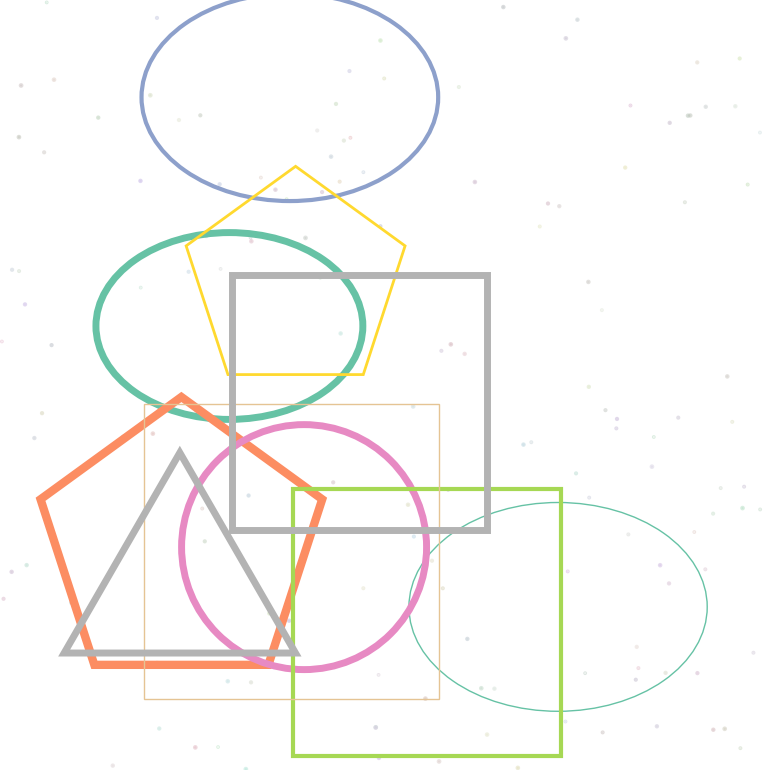[{"shape": "oval", "thickness": 0.5, "radius": 0.97, "center": [0.725, 0.212]}, {"shape": "oval", "thickness": 2.5, "radius": 0.87, "center": [0.298, 0.577]}, {"shape": "pentagon", "thickness": 3, "radius": 0.96, "center": [0.236, 0.292]}, {"shape": "oval", "thickness": 1.5, "radius": 0.96, "center": [0.376, 0.874]}, {"shape": "circle", "thickness": 2.5, "radius": 0.8, "center": [0.395, 0.289]}, {"shape": "square", "thickness": 1.5, "radius": 0.87, "center": [0.555, 0.192]}, {"shape": "pentagon", "thickness": 1, "radius": 0.75, "center": [0.384, 0.634]}, {"shape": "square", "thickness": 0.5, "radius": 0.96, "center": [0.379, 0.284]}, {"shape": "square", "thickness": 2.5, "radius": 0.83, "center": [0.467, 0.477]}, {"shape": "triangle", "thickness": 2.5, "radius": 0.87, "center": [0.234, 0.239]}]